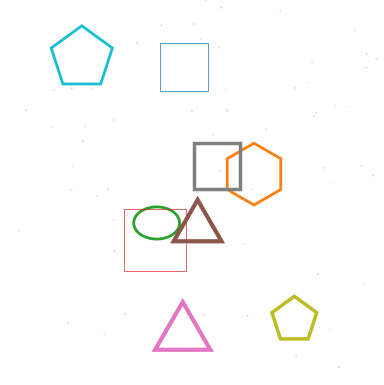[{"shape": "square", "thickness": 0.5, "radius": 0.31, "center": [0.478, 0.826]}, {"shape": "hexagon", "thickness": 2, "radius": 0.4, "center": [0.66, 0.548]}, {"shape": "oval", "thickness": 2, "radius": 0.3, "center": [0.407, 0.421]}, {"shape": "square", "thickness": 0.5, "radius": 0.4, "center": [0.403, 0.377]}, {"shape": "triangle", "thickness": 3, "radius": 0.36, "center": [0.513, 0.409]}, {"shape": "triangle", "thickness": 3, "radius": 0.41, "center": [0.475, 0.133]}, {"shape": "square", "thickness": 2.5, "radius": 0.3, "center": [0.565, 0.569]}, {"shape": "pentagon", "thickness": 2.5, "radius": 0.31, "center": [0.765, 0.169]}, {"shape": "pentagon", "thickness": 2, "radius": 0.42, "center": [0.212, 0.849]}]